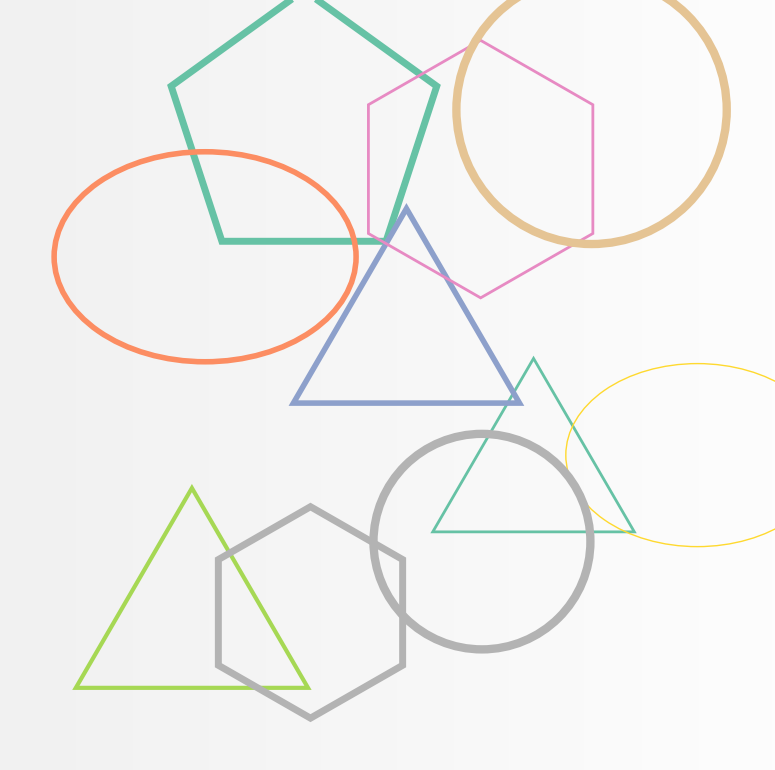[{"shape": "pentagon", "thickness": 2.5, "radius": 0.9, "center": [0.392, 0.832]}, {"shape": "triangle", "thickness": 1, "radius": 0.75, "center": [0.688, 0.384]}, {"shape": "oval", "thickness": 2, "radius": 0.97, "center": [0.265, 0.667]}, {"shape": "triangle", "thickness": 2, "radius": 0.84, "center": [0.524, 0.561]}, {"shape": "hexagon", "thickness": 1, "radius": 0.84, "center": [0.62, 0.78]}, {"shape": "triangle", "thickness": 1.5, "radius": 0.86, "center": [0.248, 0.193]}, {"shape": "oval", "thickness": 0.5, "radius": 0.85, "center": [0.9, 0.409]}, {"shape": "circle", "thickness": 3, "radius": 0.87, "center": [0.763, 0.857]}, {"shape": "hexagon", "thickness": 2.5, "radius": 0.69, "center": [0.401, 0.205]}, {"shape": "circle", "thickness": 3, "radius": 0.7, "center": [0.622, 0.297]}]